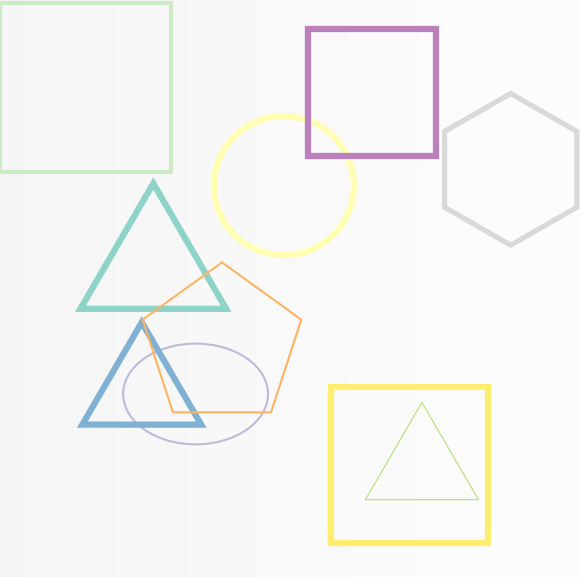[{"shape": "triangle", "thickness": 3, "radius": 0.72, "center": [0.264, 0.537]}, {"shape": "circle", "thickness": 3, "radius": 0.6, "center": [0.488, 0.678]}, {"shape": "oval", "thickness": 1, "radius": 0.62, "center": [0.336, 0.317]}, {"shape": "triangle", "thickness": 3, "radius": 0.59, "center": [0.244, 0.323]}, {"shape": "pentagon", "thickness": 1, "radius": 0.72, "center": [0.382, 0.401]}, {"shape": "triangle", "thickness": 0.5, "radius": 0.56, "center": [0.726, 0.19]}, {"shape": "hexagon", "thickness": 2.5, "radius": 0.66, "center": [0.879, 0.706]}, {"shape": "square", "thickness": 3, "radius": 0.55, "center": [0.64, 0.839]}, {"shape": "square", "thickness": 2, "radius": 0.73, "center": [0.147, 0.848]}, {"shape": "square", "thickness": 3, "radius": 0.67, "center": [0.704, 0.195]}]